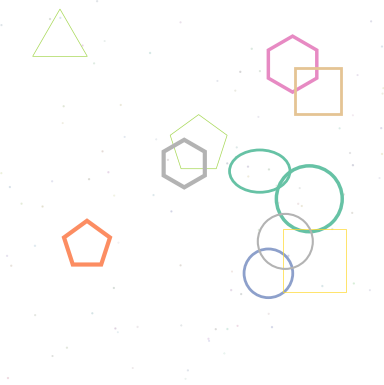[{"shape": "oval", "thickness": 2, "radius": 0.39, "center": [0.675, 0.556]}, {"shape": "circle", "thickness": 2.5, "radius": 0.43, "center": [0.803, 0.484]}, {"shape": "pentagon", "thickness": 3, "radius": 0.31, "center": [0.226, 0.364]}, {"shape": "circle", "thickness": 2, "radius": 0.32, "center": [0.697, 0.29]}, {"shape": "hexagon", "thickness": 2.5, "radius": 0.36, "center": [0.76, 0.833]}, {"shape": "pentagon", "thickness": 0.5, "radius": 0.39, "center": [0.516, 0.625]}, {"shape": "triangle", "thickness": 0.5, "radius": 0.41, "center": [0.156, 0.895]}, {"shape": "square", "thickness": 0.5, "radius": 0.41, "center": [0.817, 0.324]}, {"shape": "square", "thickness": 2, "radius": 0.3, "center": [0.826, 0.763]}, {"shape": "hexagon", "thickness": 3, "radius": 0.31, "center": [0.479, 0.575]}, {"shape": "circle", "thickness": 1.5, "radius": 0.36, "center": [0.741, 0.373]}]